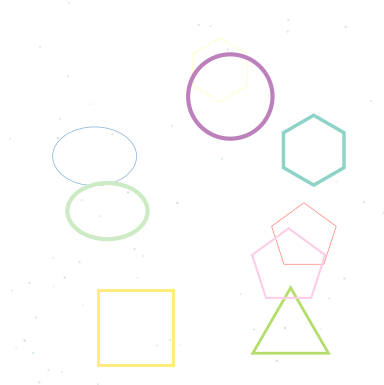[{"shape": "hexagon", "thickness": 2.5, "radius": 0.45, "center": [0.815, 0.61]}, {"shape": "hexagon", "thickness": 0.5, "radius": 0.41, "center": [0.571, 0.818]}, {"shape": "pentagon", "thickness": 0.5, "radius": 0.44, "center": [0.789, 0.385]}, {"shape": "oval", "thickness": 0.5, "radius": 0.54, "center": [0.246, 0.594]}, {"shape": "triangle", "thickness": 2, "radius": 0.57, "center": [0.755, 0.139]}, {"shape": "pentagon", "thickness": 1.5, "radius": 0.5, "center": [0.75, 0.307]}, {"shape": "circle", "thickness": 3, "radius": 0.55, "center": [0.598, 0.749]}, {"shape": "oval", "thickness": 3, "radius": 0.52, "center": [0.279, 0.452]}, {"shape": "square", "thickness": 2, "radius": 0.49, "center": [0.352, 0.15]}]